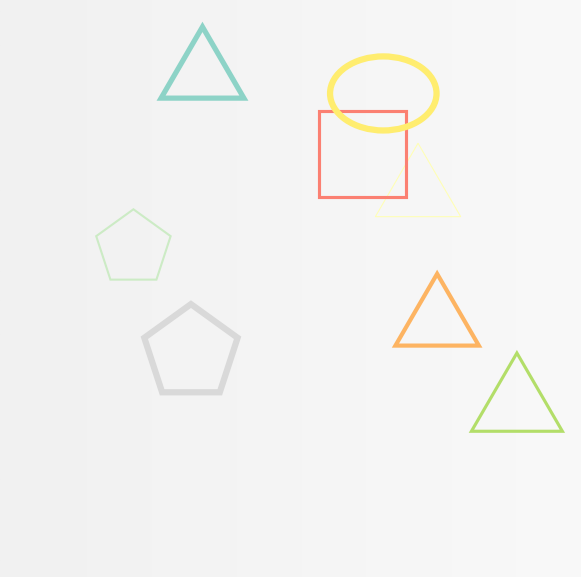[{"shape": "triangle", "thickness": 2.5, "radius": 0.41, "center": [0.348, 0.87]}, {"shape": "triangle", "thickness": 0.5, "radius": 0.42, "center": [0.719, 0.666]}, {"shape": "square", "thickness": 1.5, "radius": 0.37, "center": [0.624, 0.733]}, {"shape": "triangle", "thickness": 2, "radius": 0.41, "center": [0.752, 0.442]}, {"shape": "triangle", "thickness": 1.5, "radius": 0.45, "center": [0.889, 0.298]}, {"shape": "pentagon", "thickness": 3, "radius": 0.42, "center": [0.329, 0.388]}, {"shape": "pentagon", "thickness": 1, "radius": 0.34, "center": [0.23, 0.569]}, {"shape": "oval", "thickness": 3, "radius": 0.46, "center": [0.659, 0.837]}]